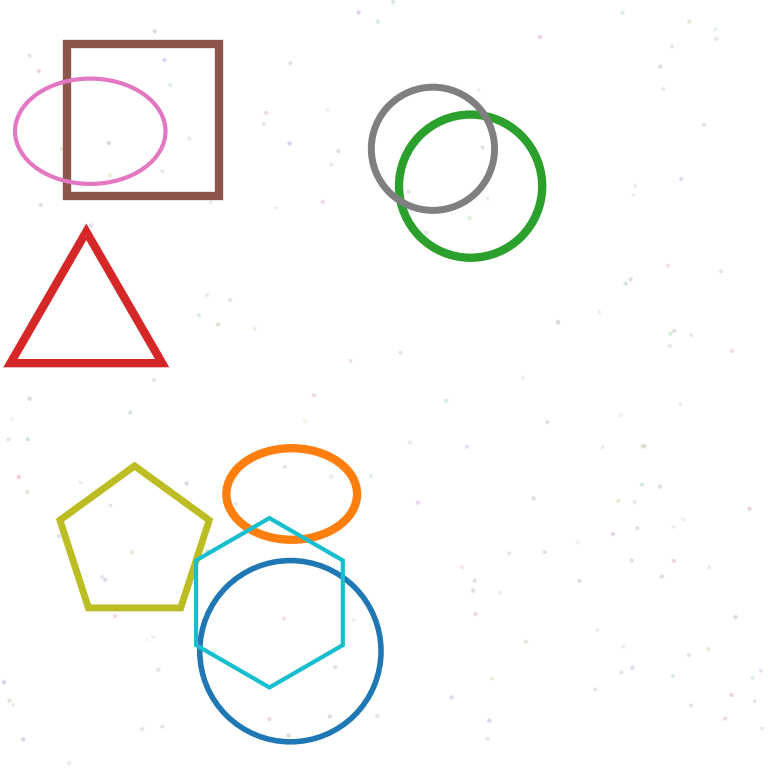[{"shape": "circle", "thickness": 2, "radius": 0.59, "center": [0.377, 0.154]}, {"shape": "oval", "thickness": 3, "radius": 0.42, "center": [0.379, 0.358]}, {"shape": "circle", "thickness": 3, "radius": 0.46, "center": [0.611, 0.758]}, {"shape": "triangle", "thickness": 3, "radius": 0.57, "center": [0.112, 0.585]}, {"shape": "square", "thickness": 3, "radius": 0.49, "center": [0.186, 0.844]}, {"shape": "oval", "thickness": 1.5, "radius": 0.49, "center": [0.117, 0.83]}, {"shape": "circle", "thickness": 2.5, "radius": 0.4, "center": [0.562, 0.807]}, {"shape": "pentagon", "thickness": 2.5, "radius": 0.51, "center": [0.175, 0.293]}, {"shape": "hexagon", "thickness": 1.5, "radius": 0.55, "center": [0.35, 0.217]}]